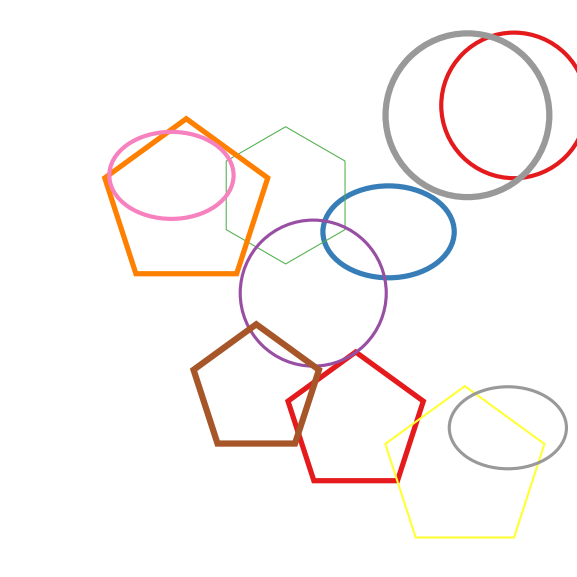[{"shape": "pentagon", "thickness": 2.5, "radius": 0.62, "center": [0.616, 0.266]}, {"shape": "circle", "thickness": 2, "radius": 0.63, "center": [0.89, 0.817]}, {"shape": "oval", "thickness": 2.5, "radius": 0.57, "center": [0.673, 0.598]}, {"shape": "hexagon", "thickness": 0.5, "radius": 0.59, "center": [0.495, 0.661]}, {"shape": "circle", "thickness": 1.5, "radius": 0.63, "center": [0.542, 0.492]}, {"shape": "pentagon", "thickness": 2.5, "radius": 0.74, "center": [0.323, 0.645]}, {"shape": "pentagon", "thickness": 1, "radius": 0.72, "center": [0.805, 0.186]}, {"shape": "pentagon", "thickness": 3, "radius": 0.57, "center": [0.444, 0.323]}, {"shape": "oval", "thickness": 2, "radius": 0.54, "center": [0.297, 0.695]}, {"shape": "oval", "thickness": 1.5, "radius": 0.51, "center": [0.879, 0.258]}, {"shape": "circle", "thickness": 3, "radius": 0.71, "center": [0.809, 0.8]}]